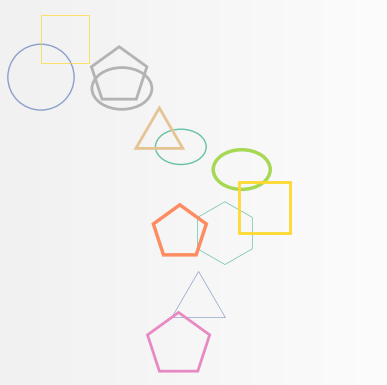[{"shape": "oval", "thickness": 1, "radius": 0.33, "center": [0.467, 0.619]}, {"shape": "hexagon", "thickness": 0.5, "radius": 0.41, "center": [0.581, 0.394]}, {"shape": "pentagon", "thickness": 2.5, "radius": 0.36, "center": [0.464, 0.396]}, {"shape": "circle", "thickness": 1, "radius": 0.43, "center": [0.106, 0.8]}, {"shape": "triangle", "thickness": 0.5, "radius": 0.4, "center": [0.512, 0.215]}, {"shape": "pentagon", "thickness": 2, "radius": 0.42, "center": [0.461, 0.104]}, {"shape": "oval", "thickness": 2.5, "radius": 0.37, "center": [0.624, 0.56]}, {"shape": "square", "thickness": 0.5, "radius": 0.31, "center": [0.168, 0.899]}, {"shape": "square", "thickness": 2, "radius": 0.33, "center": [0.683, 0.461]}, {"shape": "triangle", "thickness": 2, "radius": 0.35, "center": [0.411, 0.65]}, {"shape": "oval", "thickness": 2, "radius": 0.39, "center": [0.315, 0.77]}, {"shape": "pentagon", "thickness": 2, "radius": 0.38, "center": [0.308, 0.803]}]